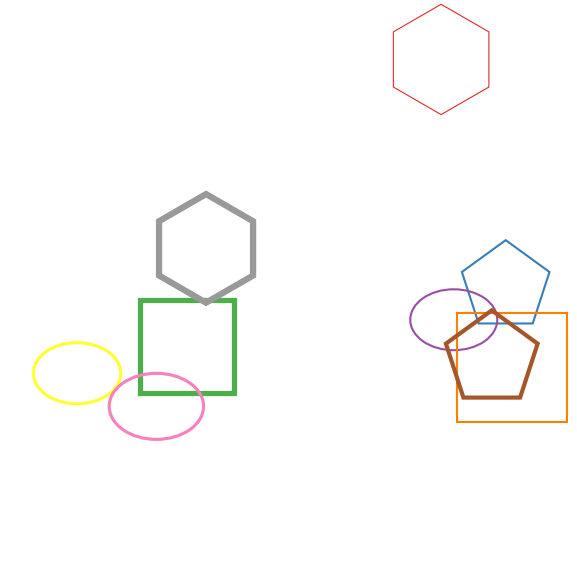[{"shape": "hexagon", "thickness": 0.5, "radius": 0.48, "center": [0.764, 0.896]}, {"shape": "pentagon", "thickness": 1, "radius": 0.4, "center": [0.876, 0.504]}, {"shape": "square", "thickness": 2.5, "radius": 0.4, "center": [0.324, 0.399]}, {"shape": "oval", "thickness": 1, "radius": 0.38, "center": [0.786, 0.445]}, {"shape": "square", "thickness": 1, "radius": 0.47, "center": [0.886, 0.363]}, {"shape": "oval", "thickness": 1.5, "radius": 0.38, "center": [0.133, 0.353]}, {"shape": "pentagon", "thickness": 2, "radius": 0.42, "center": [0.852, 0.378]}, {"shape": "oval", "thickness": 1.5, "radius": 0.41, "center": [0.271, 0.296]}, {"shape": "hexagon", "thickness": 3, "radius": 0.47, "center": [0.357, 0.569]}]